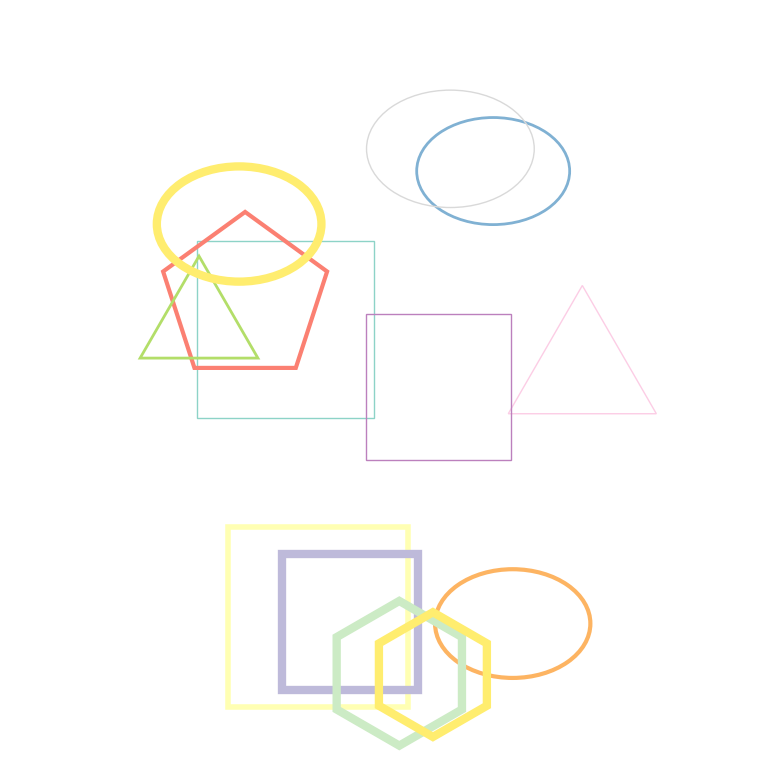[{"shape": "square", "thickness": 0.5, "radius": 0.57, "center": [0.37, 0.572]}, {"shape": "square", "thickness": 2, "radius": 0.58, "center": [0.413, 0.199]}, {"shape": "square", "thickness": 3, "radius": 0.44, "center": [0.454, 0.192]}, {"shape": "pentagon", "thickness": 1.5, "radius": 0.56, "center": [0.318, 0.613]}, {"shape": "oval", "thickness": 1, "radius": 0.5, "center": [0.64, 0.778]}, {"shape": "oval", "thickness": 1.5, "radius": 0.5, "center": [0.666, 0.19]}, {"shape": "triangle", "thickness": 1, "radius": 0.44, "center": [0.258, 0.579]}, {"shape": "triangle", "thickness": 0.5, "radius": 0.56, "center": [0.756, 0.518]}, {"shape": "oval", "thickness": 0.5, "radius": 0.54, "center": [0.585, 0.807]}, {"shape": "square", "thickness": 0.5, "radius": 0.47, "center": [0.569, 0.497]}, {"shape": "hexagon", "thickness": 3, "radius": 0.47, "center": [0.519, 0.126]}, {"shape": "oval", "thickness": 3, "radius": 0.53, "center": [0.311, 0.709]}, {"shape": "hexagon", "thickness": 3, "radius": 0.4, "center": [0.562, 0.124]}]